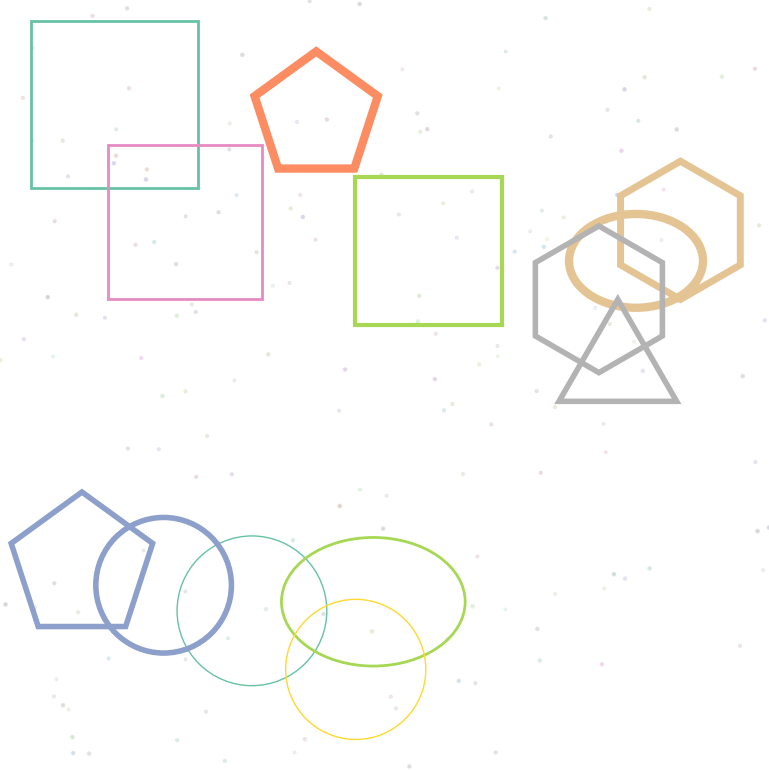[{"shape": "square", "thickness": 1, "radius": 0.54, "center": [0.148, 0.865]}, {"shape": "circle", "thickness": 0.5, "radius": 0.49, "center": [0.327, 0.207]}, {"shape": "pentagon", "thickness": 3, "radius": 0.42, "center": [0.411, 0.849]}, {"shape": "circle", "thickness": 2, "radius": 0.44, "center": [0.212, 0.24]}, {"shape": "pentagon", "thickness": 2, "radius": 0.48, "center": [0.106, 0.264]}, {"shape": "square", "thickness": 1, "radius": 0.5, "center": [0.24, 0.712]}, {"shape": "oval", "thickness": 1, "radius": 0.6, "center": [0.485, 0.218]}, {"shape": "square", "thickness": 1.5, "radius": 0.48, "center": [0.556, 0.674]}, {"shape": "circle", "thickness": 0.5, "radius": 0.46, "center": [0.462, 0.131]}, {"shape": "hexagon", "thickness": 2.5, "radius": 0.45, "center": [0.884, 0.701]}, {"shape": "oval", "thickness": 3, "radius": 0.44, "center": [0.826, 0.661]}, {"shape": "triangle", "thickness": 2, "radius": 0.44, "center": [0.802, 0.523]}, {"shape": "hexagon", "thickness": 2, "radius": 0.48, "center": [0.778, 0.611]}]